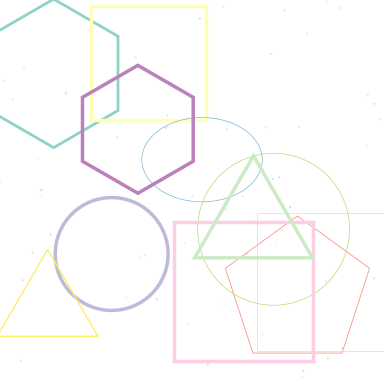[{"shape": "hexagon", "thickness": 2, "radius": 0.96, "center": [0.139, 0.809]}, {"shape": "square", "thickness": 2.5, "radius": 0.75, "center": [0.386, 0.836]}, {"shape": "circle", "thickness": 2.5, "radius": 0.73, "center": [0.29, 0.34]}, {"shape": "pentagon", "thickness": 0.5, "radius": 0.98, "center": [0.773, 0.242]}, {"shape": "oval", "thickness": 0.5, "radius": 0.78, "center": [0.525, 0.585]}, {"shape": "circle", "thickness": 0.5, "radius": 0.99, "center": [0.711, 0.404]}, {"shape": "square", "thickness": 2.5, "radius": 0.9, "center": [0.633, 0.242]}, {"shape": "square", "thickness": 0.5, "radius": 0.89, "center": [0.848, 0.268]}, {"shape": "hexagon", "thickness": 2.5, "radius": 0.83, "center": [0.358, 0.664]}, {"shape": "triangle", "thickness": 2.5, "radius": 0.88, "center": [0.659, 0.419]}, {"shape": "triangle", "thickness": 1, "radius": 0.75, "center": [0.124, 0.202]}]